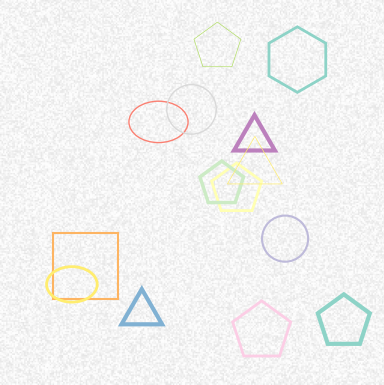[{"shape": "pentagon", "thickness": 3, "radius": 0.36, "center": [0.893, 0.164]}, {"shape": "hexagon", "thickness": 2, "radius": 0.43, "center": [0.772, 0.845]}, {"shape": "pentagon", "thickness": 2, "radius": 0.34, "center": [0.615, 0.508]}, {"shape": "circle", "thickness": 1.5, "radius": 0.3, "center": [0.741, 0.38]}, {"shape": "oval", "thickness": 1, "radius": 0.38, "center": [0.412, 0.683]}, {"shape": "triangle", "thickness": 3, "radius": 0.3, "center": [0.368, 0.188]}, {"shape": "square", "thickness": 1.5, "radius": 0.42, "center": [0.222, 0.309]}, {"shape": "pentagon", "thickness": 0.5, "radius": 0.32, "center": [0.565, 0.878]}, {"shape": "pentagon", "thickness": 2, "radius": 0.4, "center": [0.68, 0.139]}, {"shape": "circle", "thickness": 1, "radius": 0.32, "center": [0.497, 0.716]}, {"shape": "triangle", "thickness": 3, "radius": 0.31, "center": [0.661, 0.64]}, {"shape": "pentagon", "thickness": 2.5, "radius": 0.3, "center": [0.576, 0.522]}, {"shape": "triangle", "thickness": 0.5, "radius": 0.41, "center": [0.662, 0.563]}, {"shape": "oval", "thickness": 2, "radius": 0.33, "center": [0.187, 0.261]}]